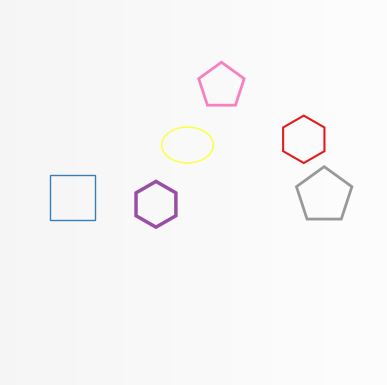[{"shape": "hexagon", "thickness": 1.5, "radius": 0.31, "center": [0.784, 0.638]}, {"shape": "square", "thickness": 1, "radius": 0.29, "center": [0.187, 0.487]}, {"shape": "hexagon", "thickness": 2.5, "radius": 0.3, "center": [0.402, 0.469]}, {"shape": "oval", "thickness": 1, "radius": 0.33, "center": [0.484, 0.623]}, {"shape": "pentagon", "thickness": 2, "radius": 0.31, "center": [0.571, 0.777]}, {"shape": "pentagon", "thickness": 2, "radius": 0.38, "center": [0.837, 0.492]}]